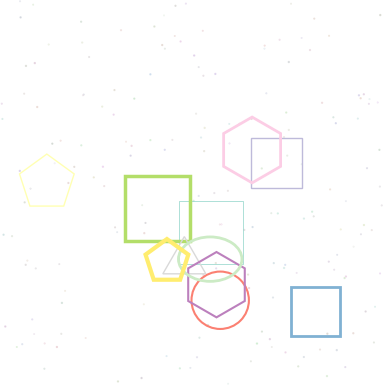[{"shape": "square", "thickness": 0.5, "radius": 0.41, "center": [0.548, 0.396]}, {"shape": "pentagon", "thickness": 1, "radius": 0.37, "center": [0.122, 0.525]}, {"shape": "square", "thickness": 1, "radius": 0.33, "center": [0.718, 0.577]}, {"shape": "circle", "thickness": 1.5, "radius": 0.37, "center": [0.572, 0.22]}, {"shape": "square", "thickness": 2, "radius": 0.32, "center": [0.82, 0.19]}, {"shape": "square", "thickness": 2.5, "radius": 0.42, "center": [0.41, 0.458]}, {"shape": "hexagon", "thickness": 2, "radius": 0.43, "center": [0.655, 0.61]}, {"shape": "triangle", "thickness": 1, "radius": 0.32, "center": [0.479, 0.321]}, {"shape": "hexagon", "thickness": 1.5, "radius": 0.42, "center": [0.562, 0.261]}, {"shape": "oval", "thickness": 2, "radius": 0.41, "center": [0.546, 0.327]}, {"shape": "pentagon", "thickness": 3, "radius": 0.29, "center": [0.434, 0.321]}]